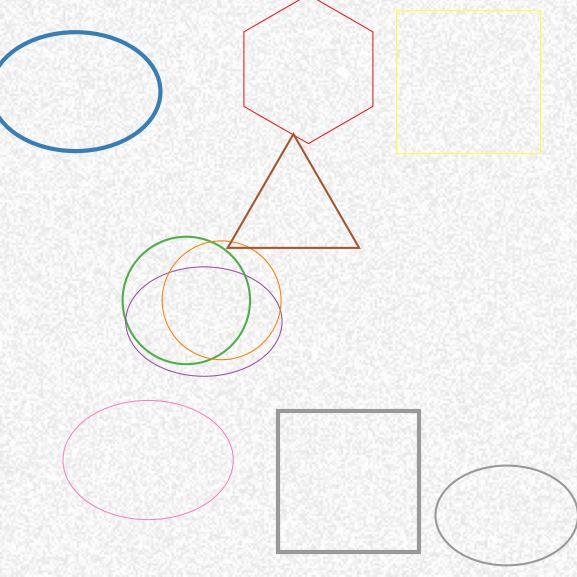[{"shape": "hexagon", "thickness": 0.5, "radius": 0.64, "center": [0.534, 0.879]}, {"shape": "oval", "thickness": 2, "radius": 0.74, "center": [0.131, 0.84]}, {"shape": "circle", "thickness": 1, "radius": 0.55, "center": [0.323, 0.479]}, {"shape": "oval", "thickness": 0.5, "radius": 0.68, "center": [0.353, 0.442]}, {"shape": "circle", "thickness": 0.5, "radius": 0.51, "center": [0.384, 0.479]}, {"shape": "square", "thickness": 0.5, "radius": 0.62, "center": [0.811, 0.858]}, {"shape": "triangle", "thickness": 1, "radius": 0.66, "center": [0.508, 0.636]}, {"shape": "oval", "thickness": 0.5, "radius": 0.74, "center": [0.257, 0.203]}, {"shape": "square", "thickness": 2, "radius": 0.61, "center": [0.604, 0.165]}, {"shape": "oval", "thickness": 1, "radius": 0.62, "center": [0.877, 0.107]}]